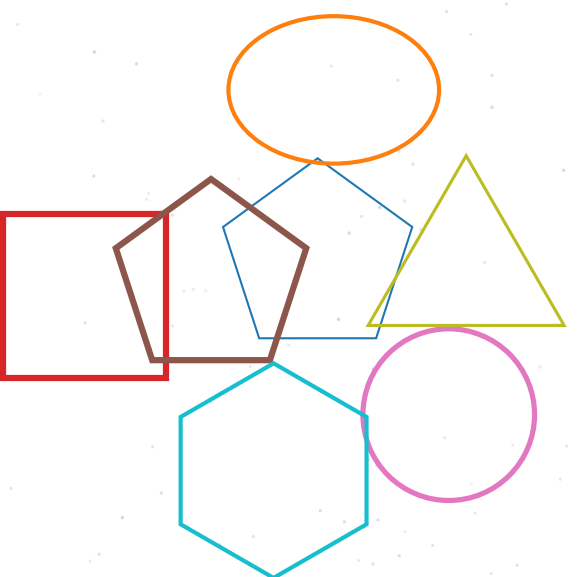[{"shape": "pentagon", "thickness": 1, "radius": 0.86, "center": [0.55, 0.553]}, {"shape": "oval", "thickness": 2, "radius": 0.91, "center": [0.578, 0.843]}, {"shape": "square", "thickness": 3, "radius": 0.71, "center": [0.146, 0.486]}, {"shape": "pentagon", "thickness": 3, "radius": 0.87, "center": [0.365, 0.516]}, {"shape": "circle", "thickness": 2.5, "radius": 0.74, "center": [0.777, 0.281]}, {"shape": "triangle", "thickness": 1.5, "radius": 0.98, "center": [0.807, 0.534]}, {"shape": "hexagon", "thickness": 2, "radius": 0.93, "center": [0.474, 0.184]}]